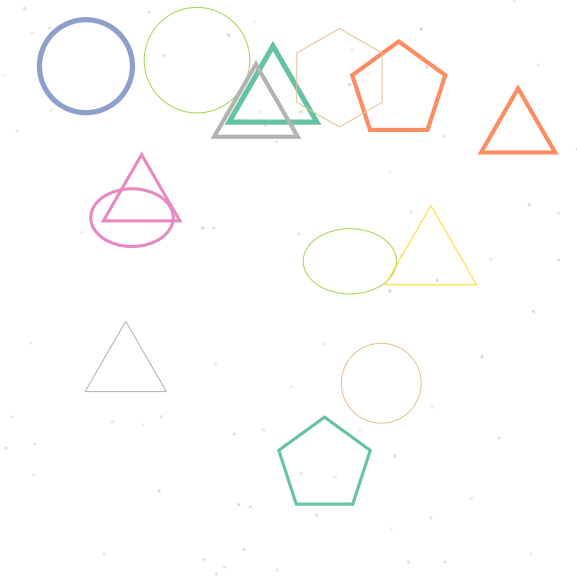[{"shape": "pentagon", "thickness": 1.5, "radius": 0.42, "center": [0.562, 0.194]}, {"shape": "triangle", "thickness": 2.5, "radius": 0.44, "center": [0.473, 0.832]}, {"shape": "pentagon", "thickness": 2, "radius": 0.42, "center": [0.691, 0.843]}, {"shape": "triangle", "thickness": 2, "radius": 0.37, "center": [0.897, 0.772]}, {"shape": "circle", "thickness": 2.5, "radius": 0.4, "center": [0.149, 0.885]}, {"shape": "triangle", "thickness": 1.5, "radius": 0.38, "center": [0.245, 0.655]}, {"shape": "oval", "thickness": 1.5, "radius": 0.36, "center": [0.229, 0.622]}, {"shape": "circle", "thickness": 0.5, "radius": 0.46, "center": [0.341, 0.895]}, {"shape": "oval", "thickness": 0.5, "radius": 0.4, "center": [0.606, 0.547]}, {"shape": "triangle", "thickness": 0.5, "radius": 0.46, "center": [0.746, 0.552]}, {"shape": "circle", "thickness": 0.5, "radius": 0.35, "center": [0.66, 0.336]}, {"shape": "hexagon", "thickness": 0.5, "radius": 0.43, "center": [0.588, 0.865]}, {"shape": "triangle", "thickness": 2, "radius": 0.42, "center": [0.443, 0.804]}, {"shape": "triangle", "thickness": 0.5, "radius": 0.41, "center": [0.218, 0.362]}]